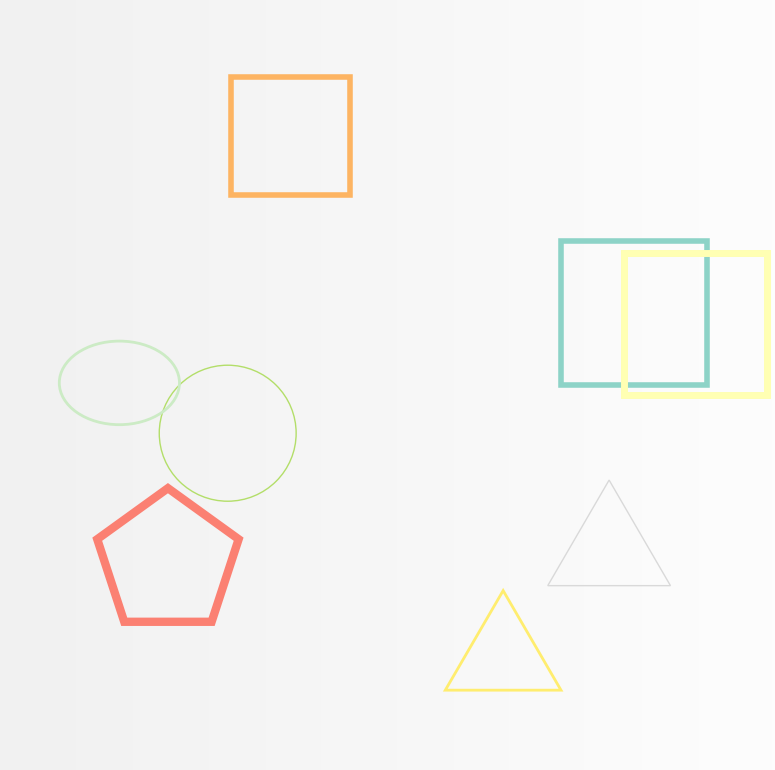[{"shape": "square", "thickness": 2, "radius": 0.47, "center": [0.819, 0.594]}, {"shape": "square", "thickness": 2.5, "radius": 0.46, "center": [0.898, 0.579]}, {"shape": "pentagon", "thickness": 3, "radius": 0.48, "center": [0.217, 0.27]}, {"shape": "square", "thickness": 2, "radius": 0.38, "center": [0.375, 0.823]}, {"shape": "circle", "thickness": 0.5, "radius": 0.44, "center": [0.294, 0.437]}, {"shape": "triangle", "thickness": 0.5, "radius": 0.46, "center": [0.786, 0.285]}, {"shape": "oval", "thickness": 1, "radius": 0.39, "center": [0.154, 0.503]}, {"shape": "triangle", "thickness": 1, "radius": 0.43, "center": [0.649, 0.147]}]